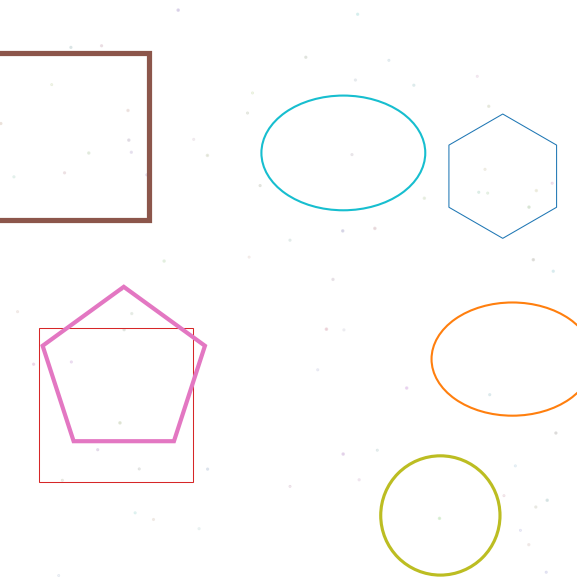[{"shape": "hexagon", "thickness": 0.5, "radius": 0.54, "center": [0.871, 0.694]}, {"shape": "oval", "thickness": 1, "radius": 0.7, "center": [0.887, 0.377]}, {"shape": "square", "thickness": 0.5, "radius": 0.67, "center": [0.201, 0.298]}, {"shape": "square", "thickness": 2.5, "radius": 0.72, "center": [0.114, 0.762]}, {"shape": "pentagon", "thickness": 2, "radius": 0.74, "center": [0.214, 0.355]}, {"shape": "circle", "thickness": 1.5, "radius": 0.52, "center": [0.763, 0.107]}, {"shape": "oval", "thickness": 1, "radius": 0.71, "center": [0.595, 0.734]}]